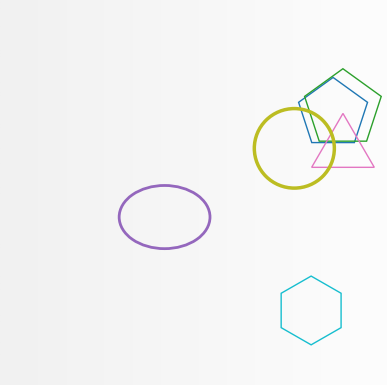[{"shape": "pentagon", "thickness": 1, "radius": 0.47, "center": [0.86, 0.705]}, {"shape": "pentagon", "thickness": 1, "radius": 0.52, "center": [0.885, 0.717]}, {"shape": "oval", "thickness": 2, "radius": 0.59, "center": [0.425, 0.436]}, {"shape": "triangle", "thickness": 1, "radius": 0.47, "center": [0.885, 0.612]}, {"shape": "circle", "thickness": 2.5, "radius": 0.52, "center": [0.76, 0.615]}, {"shape": "hexagon", "thickness": 1, "radius": 0.45, "center": [0.803, 0.194]}]